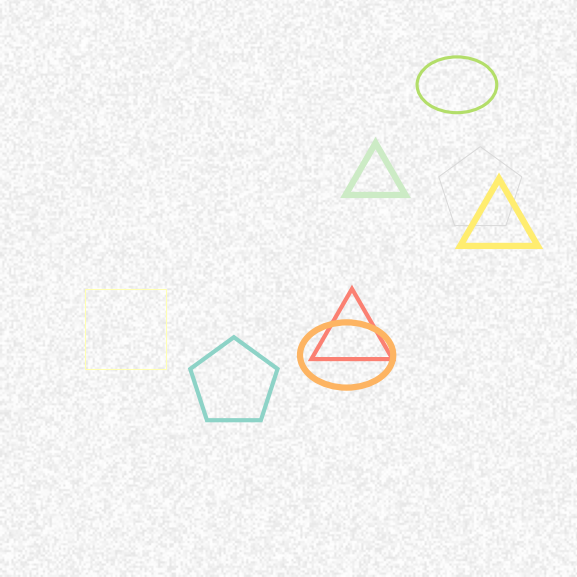[{"shape": "pentagon", "thickness": 2, "radius": 0.4, "center": [0.405, 0.336]}, {"shape": "square", "thickness": 0.5, "radius": 0.35, "center": [0.218, 0.429]}, {"shape": "triangle", "thickness": 2, "radius": 0.41, "center": [0.609, 0.418]}, {"shape": "oval", "thickness": 3, "radius": 0.4, "center": [0.6, 0.384]}, {"shape": "oval", "thickness": 1.5, "radius": 0.34, "center": [0.791, 0.852]}, {"shape": "pentagon", "thickness": 0.5, "radius": 0.38, "center": [0.832, 0.67]}, {"shape": "triangle", "thickness": 3, "radius": 0.3, "center": [0.65, 0.692]}, {"shape": "triangle", "thickness": 3, "radius": 0.39, "center": [0.864, 0.612]}]